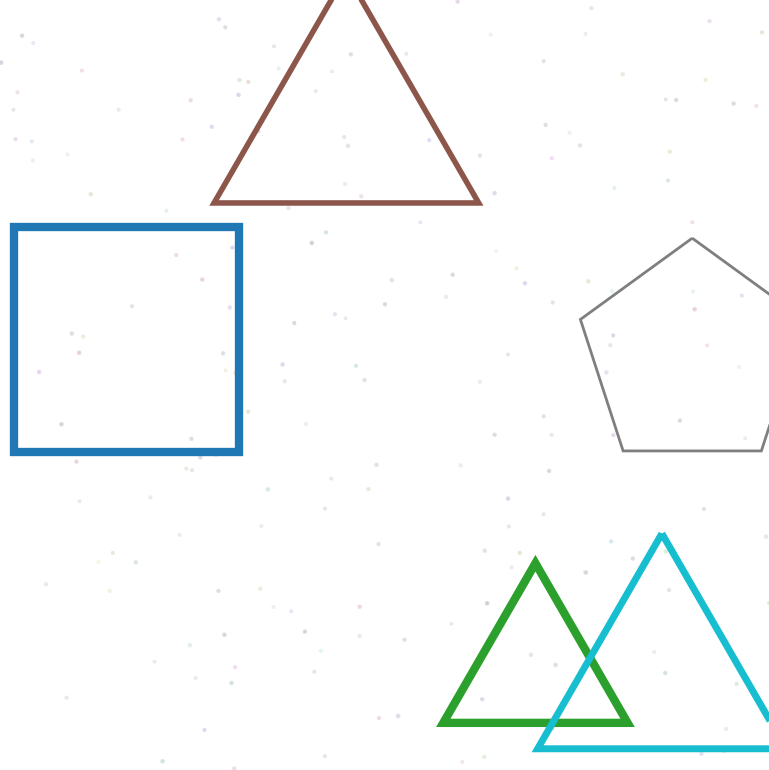[{"shape": "square", "thickness": 3, "radius": 0.73, "center": [0.164, 0.559]}, {"shape": "triangle", "thickness": 3, "radius": 0.69, "center": [0.695, 0.13]}, {"shape": "triangle", "thickness": 2, "radius": 0.99, "center": [0.45, 0.836]}, {"shape": "pentagon", "thickness": 1, "radius": 0.76, "center": [0.899, 0.538]}, {"shape": "triangle", "thickness": 2.5, "radius": 0.93, "center": [0.86, 0.121]}]